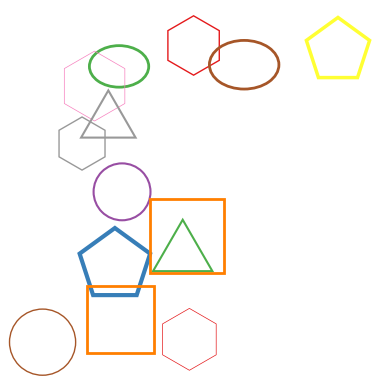[{"shape": "hexagon", "thickness": 0.5, "radius": 0.4, "center": [0.492, 0.119]}, {"shape": "hexagon", "thickness": 1, "radius": 0.39, "center": [0.503, 0.882]}, {"shape": "pentagon", "thickness": 3, "radius": 0.48, "center": [0.298, 0.311]}, {"shape": "oval", "thickness": 2, "radius": 0.39, "center": [0.309, 0.828]}, {"shape": "triangle", "thickness": 1.5, "radius": 0.44, "center": [0.475, 0.34]}, {"shape": "circle", "thickness": 1.5, "radius": 0.37, "center": [0.317, 0.502]}, {"shape": "square", "thickness": 2, "radius": 0.44, "center": [0.313, 0.171]}, {"shape": "square", "thickness": 2, "radius": 0.48, "center": [0.485, 0.387]}, {"shape": "pentagon", "thickness": 2.5, "radius": 0.43, "center": [0.878, 0.868]}, {"shape": "oval", "thickness": 2, "radius": 0.45, "center": [0.634, 0.832]}, {"shape": "circle", "thickness": 1, "radius": 0.43, "center": [0.111, 0.111]}, {"shape": "hexagon", "thickness": 0.5, "radius": 0.45, "center": [0.246, 0.776]}, {"shape": "triangle", "thickness": 1.5, "radius": 0.41, "center": [0.281, 0.683]}, {"shape": "hexagon", "thickness": 1, "radius": 0.34, "center": [0.213, 0.627]}]